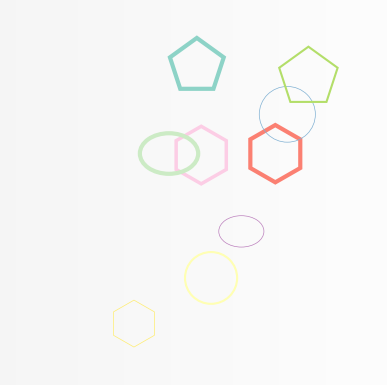[{"shape": "pentagon", "thickness": 3, "radius": 0.37, "center": [0.508, 0.828]}, {"shape": "circle", "thickness": 1.5, "radius": 0.34, "center": [0.545, 0.278]}, {"shape": "hexagon", "thickness": 3, "radius": 0.37, "center": [0.71, 0.601]}, {"shape": "circle", "thickness": 0.5, "radius": 0.36, "center": [0.741, 0.703]}, {"shape": "pentagon", "thickness": 1.5, "radius": 0.4, "center": [0.796, 0.799]}, {"shape": "hexagon", "thickness": 2.5, "radius": 0.37, "center": [0.519, 0.597]}, {"shape": "oval", "thickness": 0.5, "radius": 0.29, "center": [0.623, 0.399]}, {"shape": "oval", "thickness": 3, "radius": 0.38, "center": [0.436, 0.601]}, {"shape": "hexagon", "thickness": 0.5, "radius": 0.3, "center": [0.346, 0.16]}]